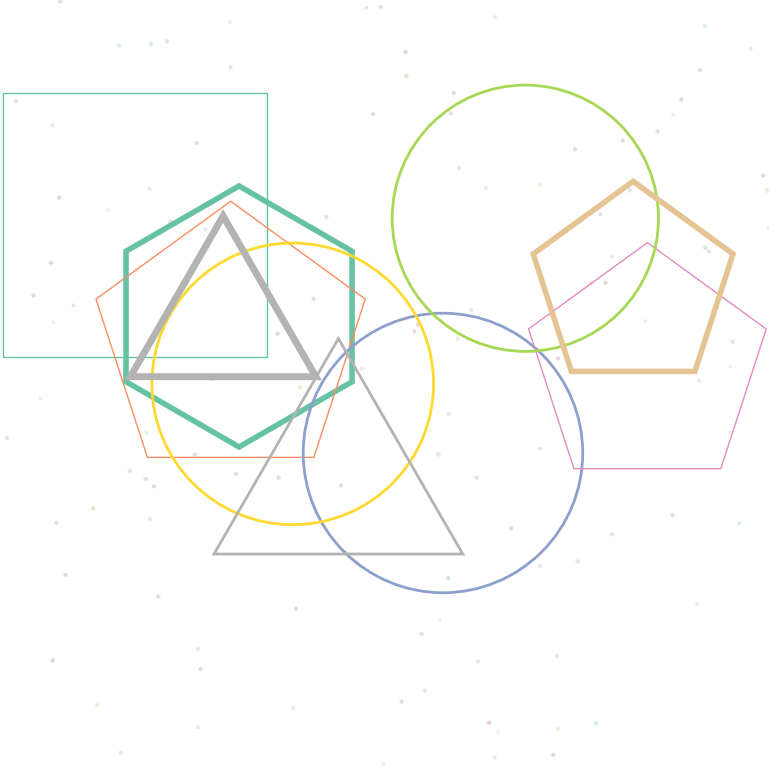[{"shape": "hexagon", "thickness": 2, "radius": 0.85, "center": [0.31, 0.589]}, {"shape": "square", "thickness": 0.5, "radius": 0.86, "center": [0.176, 0.708]}, {"shape": "pentagon", "thickness": 0.5, "radius": 0.92, "center": [0.3, 0.555]}, {"shape": "circle", "thickness": 1, "radius": 0.91, "center": [0.575, 0.412]}, {"shape": "pentagon", "thickness": 0.5, "radius": 0.81, "center": [0.841, 0.523]}, {"shape": "circle", "thickness": 1, "radius": 0.86, "center": [0.682, 0.717]}, {"shape": "circle", "thickness": 1, "radius": 0.91, "center": [0.38, 0.501]}, {"shape": "pentagon", "thickness": 2, "radius": 0.68, "center": [0.822, 0.628]}, {"shape": "triangle", "thickness": 2.5, "radius": 0.7, "center": [0.29, 0.58]}, {"shape": "triangle", "thickness": 1, "radius": 0.93, "center": [0.439, 0.374]}]